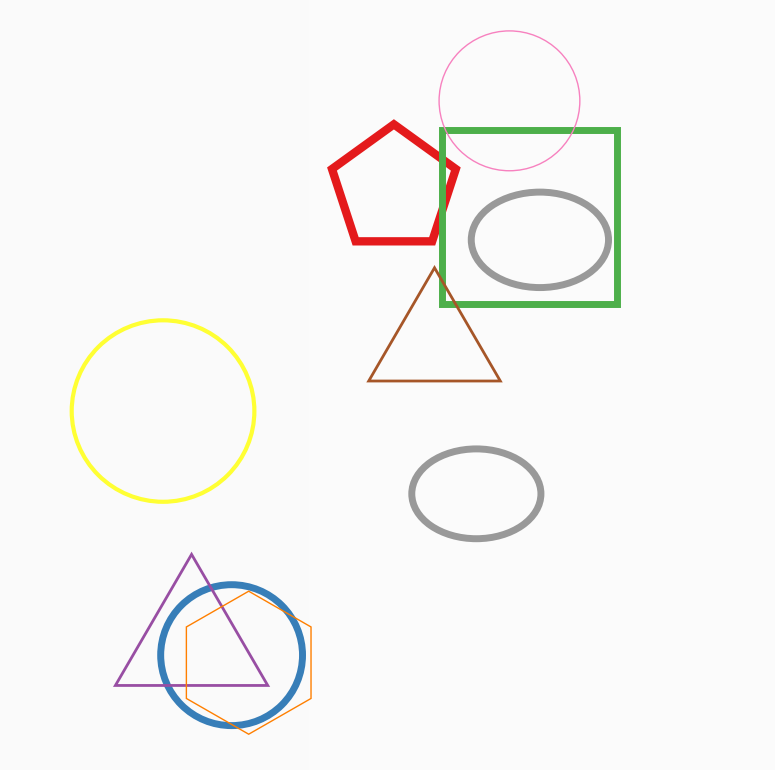[{"shape": "pentagon", "thickness": 3, "radius": 0.42, "center": [0.508, 0.755]}, {"shape": "circle", "thickness": 2.5, "radius": 0.46, "center": [0.299, 0.149]}, {"shape": "square", "thickness": 2.5, "radius": 0.57, "center": [0.683, 0.718]}, {"shape": "triangle", "thickness": 1, "radius": 0.57, "center": [0.247, 0.167]}, {"shape": "hexagon", "thickness": 0.5, "radius": 0.46, "center": [0.321, 0.139]}, {"shape": "circle", "thickness": 1.5, "radius": 0.59, "center": [0.21, 0.466]}, {"shape": "triangle", "thickness": 1, "radius": 0.49, "center": [0.561, 0.554]}, {"shape": "circle", "thickness": 0.5, "radius": 0.45, "center": [0.657, 0.869]}, {"shape": "oval", "thickness": 2.5, "radius": 0.44, "center": [0.697, 0.689]}, {"shape": "oval", "thickness": 2.5, "radius": 0.42, "center": [0.615, 0.359]}]